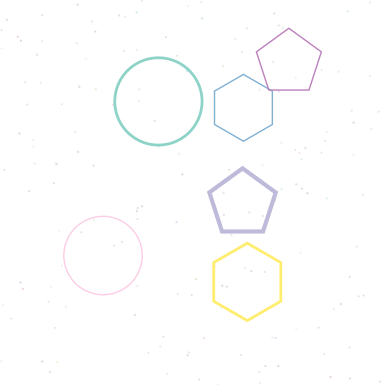[{"shape": "circle", "thickness": 2, "radius": 0.57, "center": [0.411, 0.737]}, {"shape": "pentagon", "thickness": 3, "radius": 0.45, "center": [0.63, 0.472]}, {"shape": "hexagon", "thickness": 1, "radius": 0.43, "center": [0.632, 0.72]}, {"shape": "circle", "thickness": 1, "radius": 0.51, "center": [0.268, 0.336]}, {"shape": "pentagon", "thickness": 1, "radius": 0.44, "center": [0.75, 0.838]}, {"shape": "hexagon", "thickness": 2, "radius": 0.5, "center": [0.642, 0.268]}]